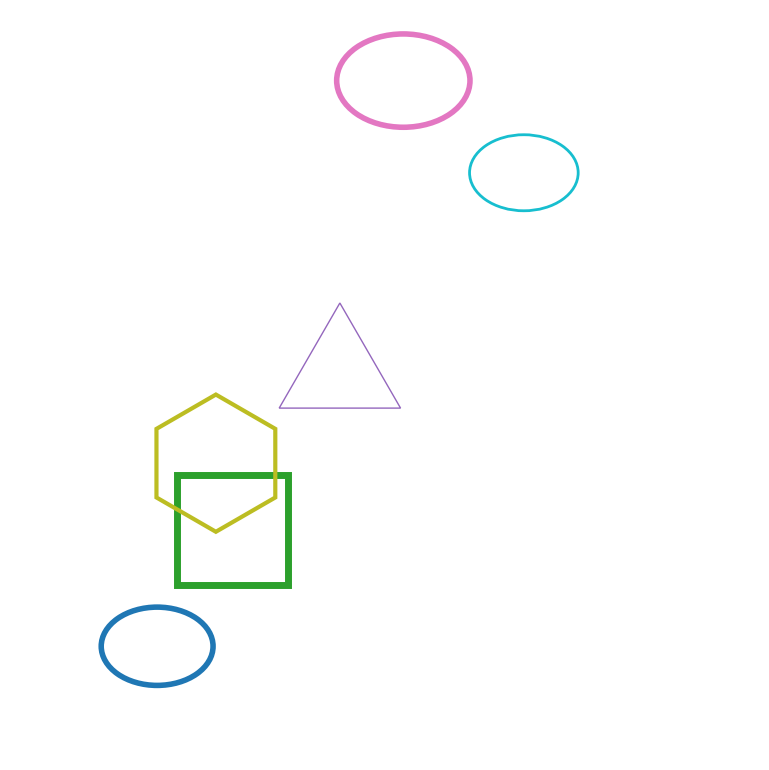[{"shape": "oval", "thickness": 2, "radius": 0.36, "center": [0.204, 0.161]}, {"shape": "square", "thickness": 2.5, "radius": 0.36, "center": [0.302, 0.312]}, {"shape": "triangle", "thickness": 0.5, "radius": 0.45, "center": [0.441, 0.515]}, {"shape": "oval", "thickness": 2, "radius": 0.43, "center": [0.524, 0.895]}, {"shape": "hexagon", "thickness": 1.5, "radius": 0.45, "center": [0.28, 0.398]}, {"shape": "oval", "thickness": 1, "radius": 0.35, "center": [0.68, 0.776]}]